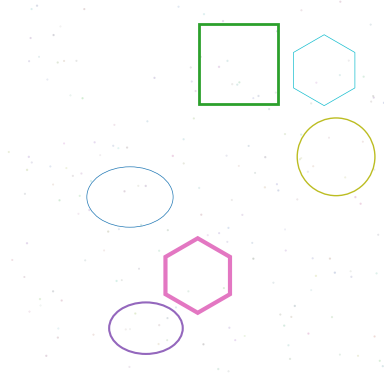[{"shape": "oval", "thickness": 0.5, "radius": 0.56, "center": [0.338, 0.488]}, {"shape": "square", "thickness": 2, "radius": 0.51, "center": [0.62, 0.834]}, {"shape": "oval", "thickness": 1.5, "radius": 0.48, "center": [0.379, 0.148]}, {"shape": "hexagon", "thickness": 3, "radius": 0.48, "center": [0.514, 0.284]}, {"shape": "circle", "thickness": 1, "radius": 0.5, "center": [0.873, 0.593]}, {"shape": "hexagon", "thickness": 0.5, "radius": 0.46, "center": [0.842, 0.818]}]